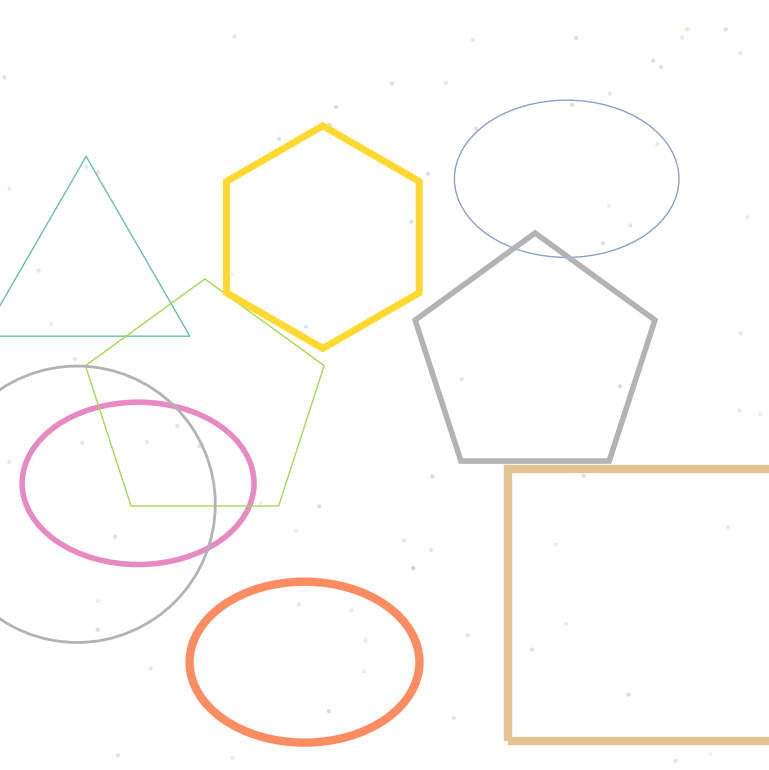[{"shape": "triangle", "thickness": 0.5, "radius": 0.78, "center": [0.112, 0.641]}, {"shape": "oval", "thickness": 3, "radius": 0.75, "center": [0.395, 0.14]}, {"shape": "oval", "thickness": 0.5, "radius": 0.73, "center": [0.736, 0.768]}, {"shape": "oval", "thickness": 2, "radius": 0.75, "center": [0.179, 0.372]}, {"shape": "pentagon", "thickness": 0.5, "radius": 0.82, "center": [0.266, 0.475]}, {"shape": "hexagon", "thickness": 2.5, "radius": 0.72, "center": [0.419, 0.692]}, {"shape": "square", "thickness": 3, "radius": 0.88, "center": [0.837, 0.214]}, {"shape": "circle", "thickness": 1, "radius": 0.9, "center": [0.1, 0.345]}, {"shape": "pentagon", "thickness": 2, "radius": 0.82, "center": [0.695, 0.534]}]